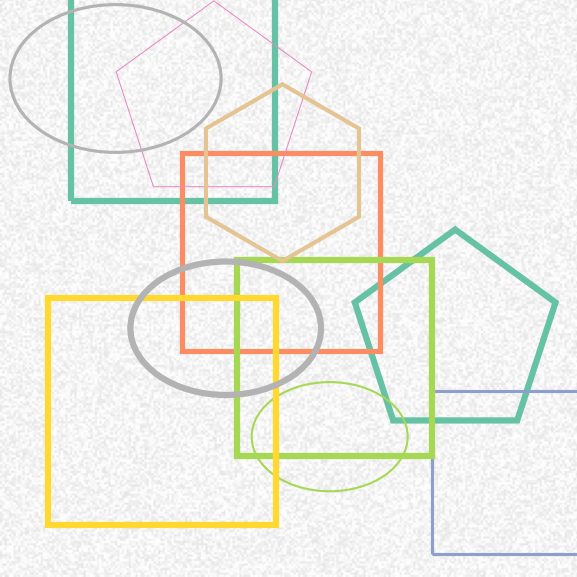[{"shape": "square", "thickness": 3, "radius": 0.88, "center": [0.299, 0.828]}, {"shape": "pentagon", "thickness": 3, "radius": 0.91, "center": [0.788, 0.419]}, {"shape": "square", "thickness": 2.5, "radius": 0.86, "center": [0.487, 0.562]}, {"shape": "square", "thickness": 1.5, "radius": 0.71, "center": [0.89, 0.181]}, {"shape": "pentagon", "thickness": 0.5, "radius": 0.89, "center": [0.37, 0.82]}, {"shape": "oval", "thickness": 1, "radius": 0.68, "center": [0.571, 0.243]}, {"shape": "square", "thickness": 3, "radius": 0.85, "center": [0.579, 0.38]}, {"shape": "square", "thickness": 3, "radius": 0.99, "center": [0.281, 0.287]}, {"shape": "hexagon", "thickness": 2, "radius": 0.76, "center": [0.489, 0.7]}, {"shape": "oval", "thickness": 3, "radius": 0.83, "center": [0.391, 0.431]}, {"shape": "oval", "thickness": 1.5, "radius": 0.91, "center": [0.2, 0.863]}]